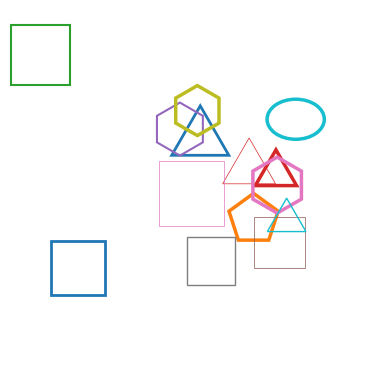[{"shape": "triangle", "thickness": 2, "radius": 0.43, "center": [0.52, 0.639]}, {"shape": "square", "thickness": 2, "radius": 0.35, "center": [0.202, 0.304]}, {"shape": "pentagon", "thickness": 2.5, "radius": 0.34, "center": [0.659, 0.431]}, {"shape": "square", "thickness": 1.5, "radius": 0.39, "center": [0.105, 0.856]}, {"shape": "triangle", "thickness": 0.5, "radius": 0.4, "center": [0.647, 0.562]}, {"shape": "triangle", "thickness": 2.5, "radius": 0.31, "center": [0.717, 0.549]}, {"shape": "hexagon", "thickness": 1.5, "radius": 0.34, "center": [0.467, 0.665]}, {"shape": "square", "thickness": 0.5, "radius": 0.33, "center": [0.727, 0.369]}, {"shape": "hexagon", "thickness": 2.5, "radius": 0.36, "center": [0.72, 0.519]}, {"shape": "square", "thickness": 0.5, "radius": 0.42, "center": [0.498, 0.497]}, {"shape": "square", "thickness": 1, "radius": 0.31, "center": [0.547, 0.322]}, {"shape": "hexagon", "thickness": 2.5, "radius": 0.32, "center": [0.513, 0.713]}, {"shape": "oval", "thickness": 2.5, "radius": 0.37, "center": [0.768, 0.69]}, {"shape": "triangle", "thickness": 1, "radius": 0.29, "center": [0.745, 0.427]}]